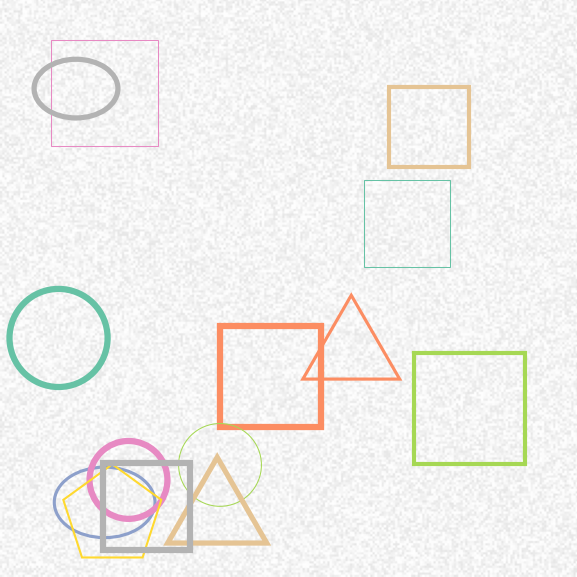[{"shape": "square", "thickness": 0.5, "radius": 0.37, "center": [0.705, 0.612]}, {"shape": "circle", "thickness": 3, "radius": 0.42, "center": [0.101, 0.414]}, {"shape": "square", "thickness": 3, "radius": 0.44, "center": [0.468, 0.347]}, {"shape": "triangle", "thickness": 1.5, "radius": 0.48, "center": [0.608, 0.391]}, {"shape": "oval", "thickness": 1.5, "radius": 0.44, "center": [0.181, 0.129]}, {"shape": "circle", "thickness": 3, "radius": 0.34, "center": [0.222, 0.168]}, {"shape": "square", "thickness": 0.5, "radius": 0.46, "center": [0.181, 0.838]}, {"shape": "circle", "thickness": 0.5, "radius": 0.36, "center": [0.381, 0.194]}, {"shape": "square", "thickness": 2, "radius": 0.48, "center": [0.812, 0.292]}, {"shape": "pentagon", "thickness": 1, "radius": 0.45, "center": [0.194, 0.106]}, {"shape": "square", "thickness": 2, "radius": 0.35, "center": [0.742, 0.779]}, {"shape": "triangle", "thickness": 2.5, "radius": 0.49, "center": [0.376, 0.108]}, {"shape": "square", "thickness": 3, "radius": 0.38, "center": [0.253, 0.122]}, {"shape": "oval", "thickness": 2.5, "radius": 0.36, "center": [0.132, 0.846]}]